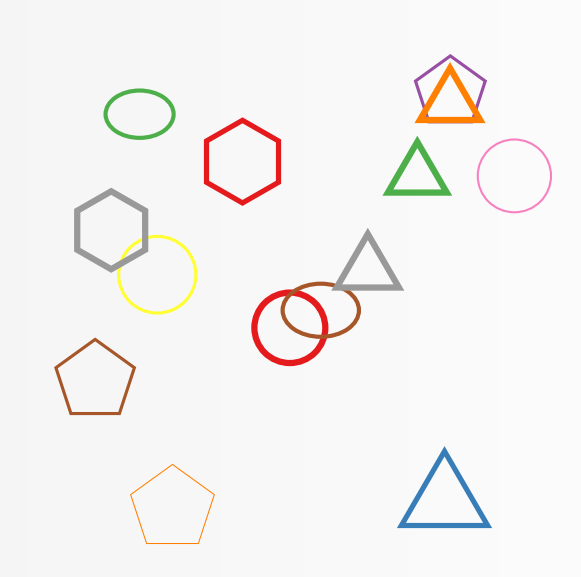[{"shape": "circle", "thickness": 3, "radius": 0.31, "center": [0.499, 0.432]}, {"shape": "hexagon", "thickness": 2.5, "radius": 0.36, "center": [0.417, 0.719]}, {"shape": "triangle", "thickness": 2.5, "radius": 0.43, "center": [0.765, 0.132]}, {"shape": "triangle", "thickness": 3, "radius": 0.29, "center": [0.718, 0.695]}, {"shape": "oval", "thickness": 2, "radius": 0.29, "center": [0.24, 0.801]}, {"shape": "pentagon", "thickness": 1.5, "radius": 0.32, "center": [0.775, 0.839]}, {"shape": "pentagon", "thickness": 0.5, "radius": 0.38, "center": [0.297, 0.119]}, {"shape": "triangle", "thickness": 3, "radius": 0.3, "center": [0.774, 0.821]}, {"shape": "circle", "thickness": 1.5, "radius": 0.33, "center": [0.271, 0.523]}, {"shape": "oval", "thickness": 2, "radius": 0.33, "center": [0.552, 0.462]}, {"shape": "pentagon", "thickness": 1.5, "radius": 0.35, "center": [0.164, 0.34]}, {"shape": "circle", "thickness": 1, "radius": 0.32, "center": [0.885, 0.695]}, {"shape": "hexagon", "thickness": 3, "radius": 0.34, "center": [0.191, 0.6]}, {"shape": "triangle", "thickness": 3, "radius": 0.31, "center": [0.633, 0.532]}]